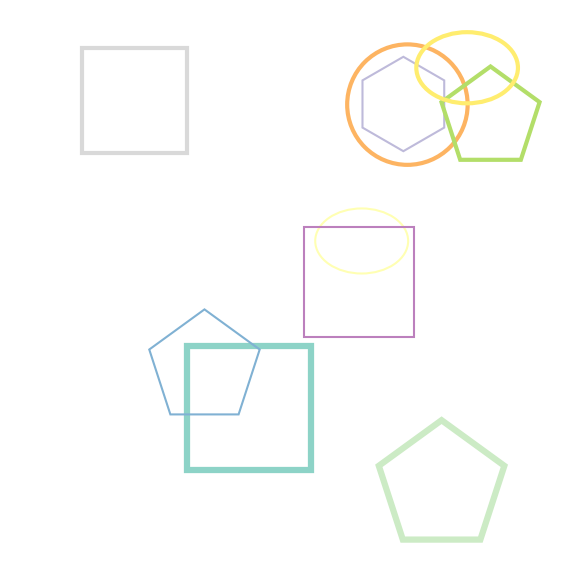[{"shape": "square", "thickness": 3, "radius": 0.54, "center": [0.432, 0.293]}, {"shape": "oval", "thickness": 1, "radius": 0.4, "center": [0.626, 0.582]}, {"shape": "hexagon", "thickness": 1, "radius": 0.41, "center": [0.698, 0.819]}, {"shape": "pentagon", "thickness": 1, "radius": 0.5, "center": [0.354, 0.363]}, {"shape": "circle", "thickness": 2, "radius": 0.52, "center": [0.705, 0.818]}, {"shape": "pentagon", "thickness": 2, "radius": 0.45, "center": [0.849, 0.795]}, {"shape": "square", "thickness": 2, "radius": 0.45, "center": [0.233, 0.825]}, {"shape": "square", "thickness": 1, "radius": 0.48, "center": [0.622, 0.51]}, {"shape": "pentagon", "thickness": 3, "radius": 0.57, "center": [0.765, 0.157]}, {"shape": "oval", "thickness": 2, "radius": 0.44, "center": [0.809, 0.882]}]